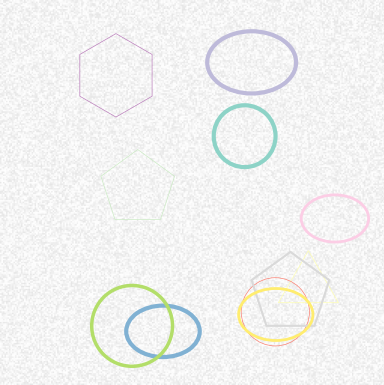[{"shape": "circle", "thickness": 3, "radius": 0.4, "center": [0.635, 0.646]}, {"shape": "triangle", "thickness": 0.5, "radius": 0.45, "center": [0.801, 0.259]}, {"shape": "oval", "thickness": 3, "radius": 0.58, "center": [0.654, 0.838]}, {"shape": "circle", "thickness": 0.5, "radius": 0.44, "center": [0.715, 0.19]}, {"shape": "oval", "thickness": 3, "radius": 0.48, "center": [0.423, 0.139]}, {"shape": "circle", "thickness": 2.5, "radius": 0.52, "center": [0.343, 0.154]}, {"shape": "oval", "thickness": 2, "radius": 0.44, "center": [0.87, 0.433]}, {"shape": "pentagon", "thickness": 1.5, "radius": 0.53, "center": [0.754, 0.24]}, {"shape": "hexagon", "thickness": 0.5, "radius": 0.54, "center": [0.301, 0.804]}, {"shape": "pentagon", "thickness": 0.5, "radius": 0.5, "center": [0.358, 0.511]}, {"shape": "oval", "thickness": 2, "radius": 0.48, "center": [0.716, 0.183]}]